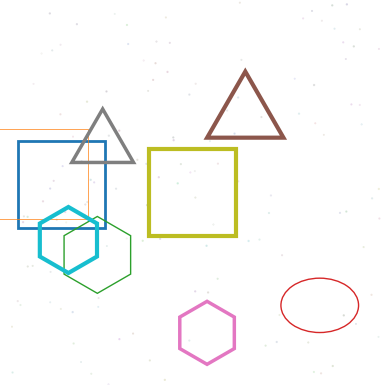[{"shape": "square", "thickness": 2, "radius": 0.56, "center": [0.159, 0.52]}, {"shape": "square", "thickness": 0.5, "radius": 0.58, "center": [0.112, 0.548]}, {"shape": "hexagon", "thickness": 1, "radius": 0.5, "center": [0.253, 0.338]}, {"shape": "oval", "thickness": 1, "radius": 0.5, "center": [0.831, 0.207]}, {"shape": "triangle", "thickness": 3, "radius": 0.57, "center": [0.637, 0.7]}, {"shape": "hexagon", "thickness": 2.5, "radius": 0.41, "center": [0.538, 0.136]}, {"shape": "triangle", "thickness": 2.5, "radius": 0.46, "center": [0.267, 0.624]}, {"shape": "square", "thickness": 3, "radius": 0.57, "center": [0.5, 0.5]}, {"shape": "hexagon", "thickness": 3, "radius": 0.43, "center": [0.178, 0.377]}]